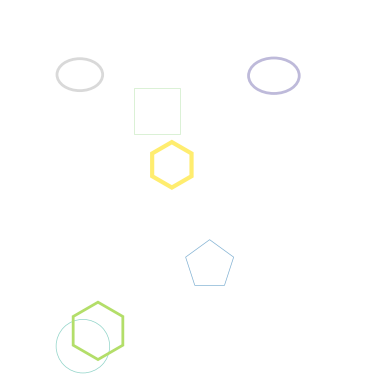[{"shape": "circle", "thickness": 0.5, "radius": 0.35, "center": [0.215, 0.101]}, {"shape": "oval", "thickness": 2, "radius": 0.33, "center": [0.711, 0.803]}, {"shape": "pentagon", "thickness": 0.5, "radius": 0.33, "center": [0.545, 0.312]}, {"shape": "hexagon", "thickness": 2, "radius": 0.37, "center": [0.255, 0.141]}, {"shape": "oval", "thickness": 2, "radius": 0.3, "center": [0.207, 0.806]}, {"shape": "square", "thickness": 0.5, "radius": 0.3, "center": [0.408, 0.712]}, {"shape": "hexagon", "thickness": 3, "radius": 0.3, "center": [0.446, 0.572]}]